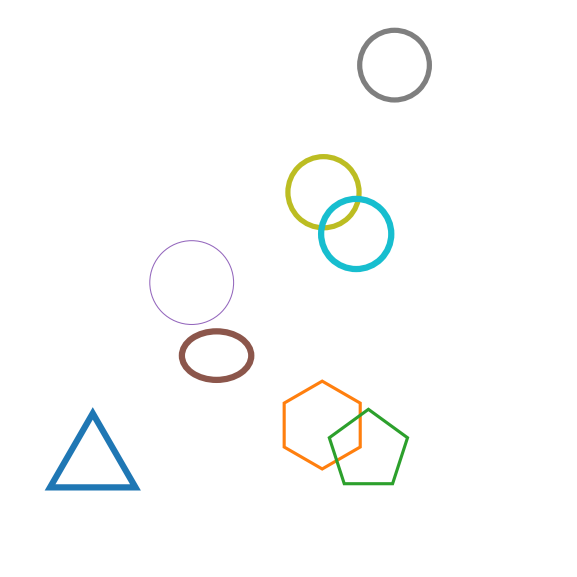[{"shape": "triangle", "thickness": 3, "radius": 0.43, "center": [0.161, 0.198]}, {"shape": "hexagon", "thickness": 1.5, "radius": 0.38, "center": [0.558, 0.263]}, {"shape": "pentagon", "thickness": 1.5, "radius": 0.36, "center": [0.638, 0.219]}, {"shape": "circle", "thickness": 0.5, "radius": 0.36, "center": [0.332, 0.51]}, {"shape": "oval", "thickness": 3, "radius": 0.3, "center": [0.375, 0.383]}, {"shape": "circle", "thickness": 2.5, "radius": 0.3, "center": [0.683, 0.886]}, {"shape": "circle", "thickness": 2.5, "radius": 0.31, "center": [0.56, 0.666]}, {"shape": "circle", "thickness": 3, "radius": 0.3, "center": [0.617, 0.594]}]